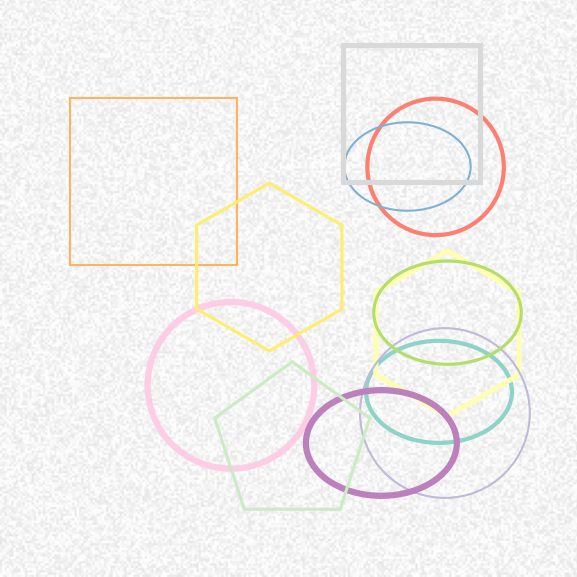[{"shape": "oval", "thickness": 2, "radius": 0.63, "center": [0.76, 0.321]}, {"shape": "hexagon", "thickness": 2.5, "radius": 0.72, "center": [0.775, 0.422]}, {"shape": "circle", "thickness": 1, "radius": 0.73, "center": [0.77, 0.284]}, {"shape": "circle", "thickness": 2, "radius": 0.59, "center": [0.754, 0.71]}, {"shape": "oval", "thickness": 1, "radius": 0.55, "center": [0.706, 0.711]}, {"shape": "square", "thickness": 1, "radius": 0.72, "center": [0.265, 0.684]}, {"shape": "oval", "thickness": 1.5, "radius": 0.64, "center": [0.775, 0.458]}, {"shape": "circle", "thickness": 3, "radius": 0.72, "center": [0.4, 0.332]}, {"shape": "square", "thickness": 2.5, "radius": 0.59, "center": [0.713, 0.803]}, {"shape": "oval", "thickness": 3, "radius": 0.65, "center": [0.66, 0.232]}, {"shape": "pentagon", "thickness": 1.5, "radius": 0.71, "center": [0.506, 0.232]}, {"shape": "hexagon", "thickness": 1.5, "radius": 0.73, "center": [0.466, 0.537]}]